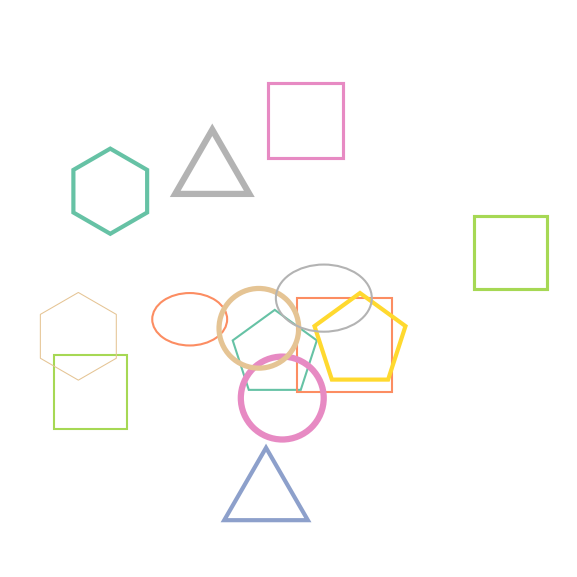[{"shape": "pentagon", "thickness": 1, "radius": 0.38, "center": [0.476, 0.386]}, {"shape": "hexagon", "thickness": 2, "radius": 0.37, "center": [0.191, 0.668]}, {"shape": "square", "thickness": 1, "radius": 0.41, "center": [0.596, 0.402]}, {"shape": "oval", "thickness": 1, "radius": 0.32, "center": [0.328, 0.446]}, {"shape": "triangle", "thickness": 2, "radius": 0.42, "center": [0.461, 0.14]}, {"shape": "circle", "thickness": 3, "radius": 0.36, "center": [0.489, 0.31]}, {"shape": "square", "thickness": 1.5, "radius": 0.32, "center": [0.529, 0.79]}, {"shape": "square", "thickness": 1.5, "radius": 0.32, "center": [0.884, 0.562]}, {"shape": "square", "thickness": 1, "radius": 0.32, "center": [0.156, 0.32]}, {"shape": "pentagon", "thickness": 2, "radius": 0.41, "center": [0.623, 0.409]}, {"shape": "hexagon", "thickness": 0.5, "radius": 0.38, "center": [0.136, 0.417]}, {"shape": "circle", "thickness": 2.5, "radius": 0.34, "center": [0.448, 0.431]}, {"shape": "oval", "thickness": 1, "radius": 0.42, "center": [0.561, 0.483]}, {"shape": "triangle", "thickness": 3, "radius": 0.37, "center": [0.368, 0.7]}]